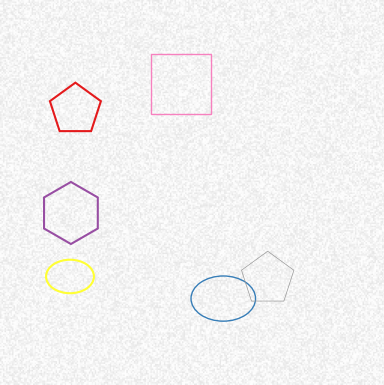[{"shape": "pentagon", "thickness": 1.5, "radius": 0.35, "center": [0.196, 0.716]}, {"shape": "oval", "thickness": 1, "radius": 0.42, "center": [0.58, 0.224]}, {"shape": "hexagon", "thickness": 1.5, "radius": 0.4, "center": [0.184, 0.447]}, {"shape": "oval", "thickness": 1.5, "radius": 0.31, "center": [0.182, 0.282]}, {"shape": "square", "thickness": 1, "radius": 0.39, "center": [0.471, 0.781]}, {"shape": "pentagon", "thickness": 0.5, "radius": 0.36, "center": [0.695, 0.276]}]